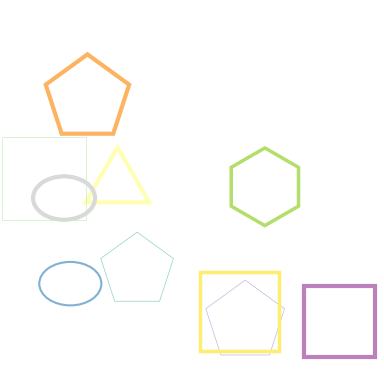[{"shape": "pentagon", "thickness": 0.5, "radius": 0.5, "center": [0.356, 0.298]}, {"shape": "triangle", "thickness": 3, "radius": 0.48, "center": [0.305, 0.522]}, {"shape": "pentagon", "thickness": 0.5, "radius": 0.54, "center": [0.637, 0.165]}, {"shape": "oval", "thickness": 1.5, "radius": 0.4, "center": [0.183, 0.263]}, {"shape": "pentagon", "thickness": 3, "radius": 0.57, "center": [0.227, 0.745]}, {"shape": "hexagon", "thickness": 2.5, "radius": 0.5, "center": [0.688, 0.515]}, {"shape": "oval", "thickness": 3, "radius": 0.4, "center": [0.166, 0.486]}, {"shape": "square", "thickness": 3, "radius": 0.46, "center": [0.882, 0.165]}, {"shape": "square", "thickness": 0.5, "radius": 0.54, "center": [0.114, 0.535]}, {"shape": "square", "thickness": 2.5, "radius": 0.51, "center": [0.621, 0.19]}]